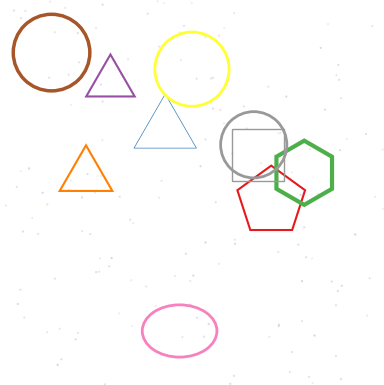[{"shape": "pentagon", "thickness": 1.5, "radius": 0.46, "center": [0.705, 0.477]}, {"shape": "triangle", "thickness": 0.5, "radius": 0.47, "center": [0.429, 0.662]}, {"shape": "hexagon", "thickness": 3, "radius": 0.42, "center": [0.79, 0.551]}, {"shape": "triangle", "thickness": 1.5, "radius": 0.36, "center": [0.287, 0.786]}, {"shape": "triangle", "thickness": 1.5, "radius": 0.39, "center": [0.223, 0.544]}, {"shape": "circle", "thickness": 2, "radius": 0.48, "center": [0.499, 0.82]}, {"shape": "circle", "thickness": 2.5, "radius": 0.5, "center": [0.134, 0.863]}, {"shape": "oval", "thickness": 2, "radius": 0.48, "center": [0.466, 0.14]}, {"shape": "square", "thickness": 1, "radius": 0.34, "center": [0.67, 0.598]}, {"shape": "circle", "thickness": 2, "radius": 0.43, "center": [0.659, 0.624]}]